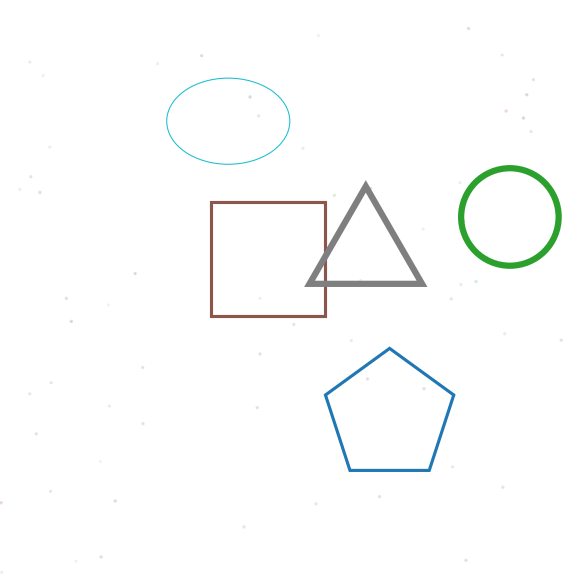[{"shape": "pentagon", "thickness": 1.5, "radius": 0.58, "center": [0.675, 0.279]}, {"shape": "circle", "thickness": 3, "radius": 0.42, "center": [0.883, 0.623]}, {"shape": "square", "thickness": 1.5, "radius": 0.49, "center": [0.464, 0.551]}, {"shape": "triangle", "thickness": 3, "radius": 0.56, "center": [0.633, 0.564]}, {"shape": "oval", "thickness": 0.5, "radius": 0.53, "center": [0.395, 0.789]}]